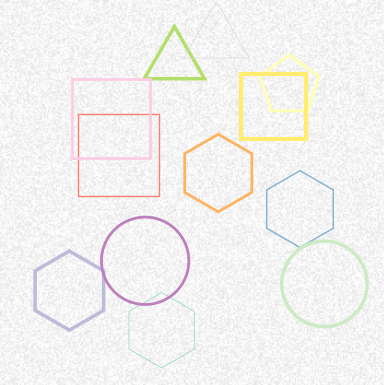[{"shape": "hexagon", "thickness": 0.5, "radius": 0.49, "center": [0.42, 0.142]}, {"shape": "pentagon", "thickness": 2, "radius": 0.4, "center": [0.752, 0.777]}, {"shape": "hexagon", "thickness": 2.5, "radius": 0.51, "center": [0.18, 0.245]}, {"shape": "square", "thickness": 1, "radius": 0.53, "center": [0.308, 0.597]}, {"shape": "hexagon", "thickness": 1, "radius": 0.5, "center": [0.779, 0.457]}, {"shape": "hexagon", "thickness": 2, "radius": 0.5, "center": [0.567, 0.551]}, {"shape": "triangle", "thickness": 2.5, "radius": 0.45, "center": [0.453, 0.841]}, {"shape": "square", "thickness": 2, "radius": 0.51, "center": [0.288, 0.693]}, {"shape": "triangle", "thickness": 0.5, "radius": 0.49, "center": [0.562, 0.898]}, {"shape": "circle", "thickness": 2, "radius": 0.57, "center": [0.377, 0.323]}, {"shape": "circle", "thickness": 2.5, "radius": 0.55, "center": [0.843, 0.263]}, {"shape": "square", "thickness": 3, "radius": 0.42, "center": [0.711, 0.723]}]